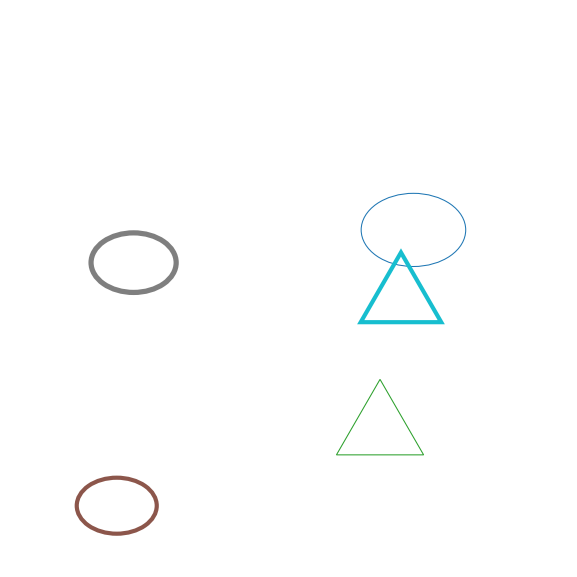[{"shape": "oval", "thickness": 0.5, "radius": 0.45, "center": [0.716, 0.601]}, {"shape": "triangle", "thickness": 0.5, "radius": 0.44, "center": [0.658, 0.255]}, {"shape": "oval", "thickness": 2, "radius": 0.35, "center": [0.202, 0.123]}, {"shape": "oval", "thickness": 2.5, "radius": 0.37, "center": [0.231, 0.544]}, {"shape": "triangle", "thickness": 2, "radius": 0.4, "center": [0.694, 0.481]}]